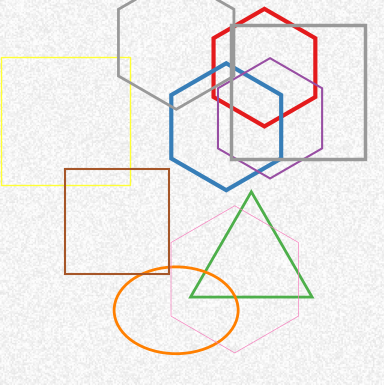[{"shape": "hexagon", "thickness": 3, "radius": 0.76, "center": [0.687, 0.824]}, {"shape": "hexagon", "thickness": 3, "radius": 0.82, "center": [0.588, 0.671]}, {"shape": "triangle", "thickness": 2, "radius": 0.91, "center": [0.653, 0.32]}, {"shape": "hexagon", "thickness": 1.5, "radius": 0.78, "center": [0.701, 0.693]}, {"shape": "oval", "thickness": 2, "radius": 0.81, "center": [0.457, 0.194]}, {"shape": "square", "thickness": 1, "radius": 0.84, "center": [0.171, 0.685]}, {"shape": "square", "thickness": 1.5, "radius": 0.68, "center": [0.304, 0.425]}, {"shape": "hexagon", "thickness": 0.5, "radius": 0.96, "center": [0.61, 0.274]}, {"shape": "square", "thickness": 2.5, "radius": 0.87, "center": [0.775, 0.761]}, {"shape": "hexagon", "thickness": 2, "radius": 0.87, "center": [0.458, 0.889]}]